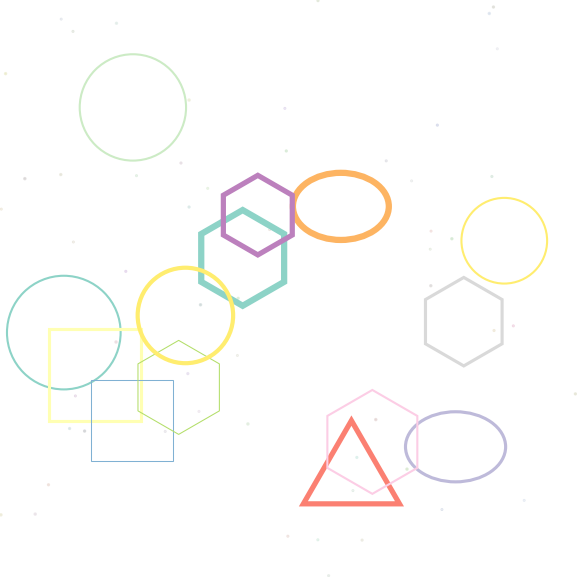[{"shape": "hexagon", "thickness": 3, "radius": 0.41, "center": [0.42, 0.553]}, {"shape": "circle", "thickness": 1, "radius": 0.49, "center": [0.11, 0.423]}, {"shape": "square", "thickness": 1.5, "radius": 0.4, "center": [0.164, 0.351]}, {"shape": "oval", "thickness": 1.5, "radius": 0.43, "center": [0.789, 0.225]}, {"shape": "triangle", "thickness": 2.5, "radius": 0.48, "center": [0.609, 0.175]}, {"shape": "square", "thickness": 0.5, "radius": 0.35, "center": [0.228, 0.271]}, {"shape": "oval", "thickness": 3, "radius": 0.42, "center": [0.59, 0.642]}, {"shape": "hexagon", "thickness": 0.5, "radius": 0.41, "center": [0.309, 0.328]}, {"shape": "hexagon", "thickness": 1, "radius": 0.45, "center": [0.645, 0.234]}, {"shape": "hexagon", "thickness": 1.5, "radius": 0.38, "center": [0.803, 0.442]}, {"shape": "hexagon", "thickness": 2.5, "radius": 0.34, "center": [0.446, 0.627]}, {"shape": "circle", "thickness": 1, "radius": 0.46, "center": [0.23, 0.813]}, {"shape": "circle", "thickness": 1, "radius": 0.37, "center": [0.873, 0.582]}, {"shape": "circle", "thickness": 2, "radius": 0.41, "center": [0.321, 0.453]}]